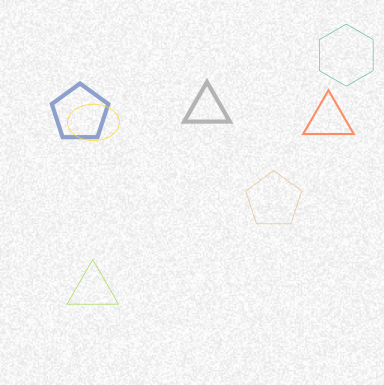[{"shape": "hexagon", "thickness": 0.5, "radius": 0.4, "center": [0.899, 0.857]}, {"shape": "triangle", "thickness": 1.5, "radius": 0.38, "center": [0.853, 0.69]}, {"shape": "pentagon", "thickness": 3, "radius": 0.39, "center": [0.208, 0.706]}, {"shape": "triangle", "thickness": 0.5, "radius": 0.39, "center": [0.241, 0.249]}, {"shape": "oval", "thickness": 0.5, "radius": 0.34, "center": [0.243, 0.682]}, {"shape": "pentagon", "thickness": 0.5, "radius": 0.38, "center": [0.711, 0.48]}, {"shape": "triangle", "thickness": 3, "radius": 0.34, "center": [0.538, 0.718]}]